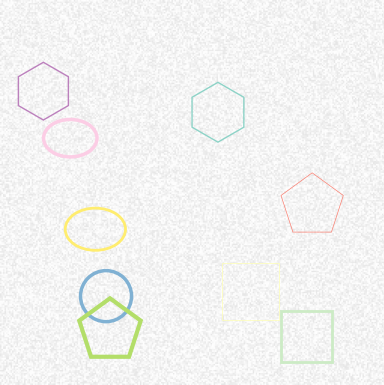[{"shape": "hexagon", "thickness": 1, "radius": 0.39, "center": [0.566, 0.708]}, {"shape": "square", "thickness": 0.5, "radius": 0.37, "center": [0.65, 0.242]}, {"shape": "pentagon", "thickness": 0.5, "radius": 0.43, "center": [0.811, 0.466]}, {"shape": "circle", "thickness": 2.5, "radius": 0.33, "center": [0.275, 0.231]}, {"shape": "pentagon", "thickness": 3, "radius": 0.42, "center": [0.286, 0.141]}, {"shape": "oval", "thickness": 2.5, "radius": 0.35, "center": [0.183, 0.641]}, {"shape": "hexagon", "thickness": 1, "radius": 0.37, "center": [0.113, 0.763]}, {"shape": "square", "thickness": 2, "radius": 0.33, "center": [0.796, 0.126]}, {"shape": "oval", "thickness": 2, "radius": 0.39, "center": [0.248, 0.405]}]